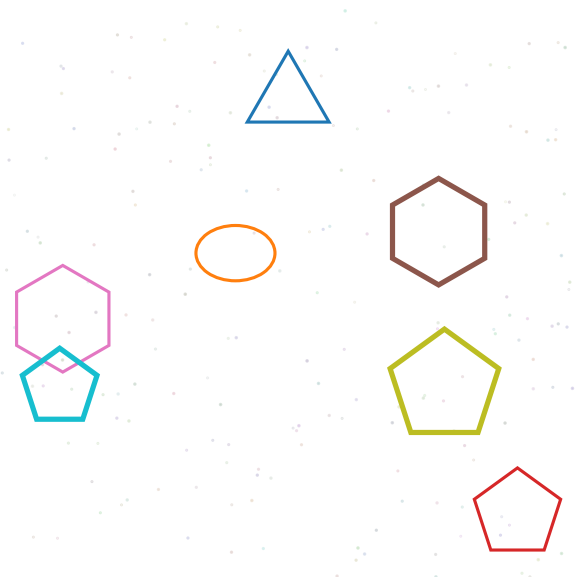[{"shape": "triangle", "thickness": 1.5, "radius": 0.41, "center": [0.499, 0.829]}, {"shape": "oval", "thickness": 1.5, "radius": 0.34, "center": [0.408, 0.561]}, {"shape": "pentagon", "thickness": 1.5, "radius": 0.39, "center": [0.896, 0.11]}, {"shape": "hexagon", "thickness": 2.5, "radius": 0.46, "center": [0.76, 0.598]}, {"shape": "hexagon", "thickness": 1.5, "radius": 0.46, "center": [0.109, 0.447]}, {"shape": "pentagon", "thickness": 2.5, "radius": 0.49, "center": [0.77, 0.33]}, {"shape": "pentagon", "thickness": 2.5, "radius": 0.34, "center": [0.103, 0.328]}]